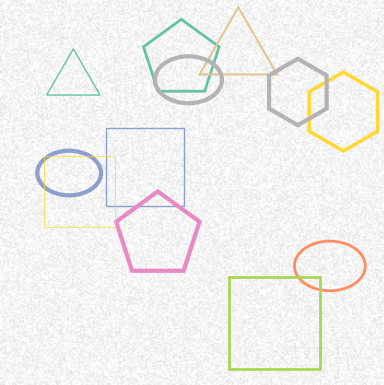[{"shape": "pentagon", "thickness": 2, "radius": 0.52, "center": [0.471, 0.847]}, {"shape": "triangle", "thickness": 1, "radius": 0.4, "center": [0.191, 0.793]}, {"shape": "oval", "thickness": 2, "radius": 0.46, "center": [0.857, 0.309]}, {"shape": "square", "thickness": 1, "radius": 0.51, "center": [0.377, 0.567]}, {"shape": "oval", "thickness": 3, "radius": 0.41, "center": [0.18, 0.551]}, {"shape": "pentagon", "thickness": 3, "radius": 0.57, "center": [0.41, 0.389]}, {"shape": "square", "thickness": 2, "radius": 0.59, "center": [0.714, 0.161]}, {"shape": "hexagon", "thickness": 2.5, "radius": 0.51, "center": [0.892, 0.71]}, {"shape": "square", "thickness": 0.5, "radius": 0.46, "center": [0.207, 0.502]}, {"shape": "triangle", "thickness": 1.5, "radius": 0.58, "center": [0.619, 0.865]}, {"shape": "oval", "thickness": 3, "radius": 0.44, "center": [0.489, 0.793]}, {"shape": "hexagon", "thickness": 3, "radius": 0.43, "center": [0.774, 0.761]}]